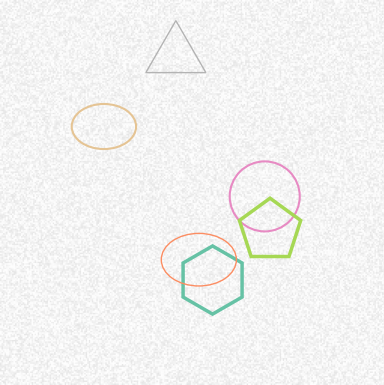[{"shape": "hexagon", "thickness": 2.5, "radius": 0.44, "center": [0.552, 0.273]}, {"shape": "oval", "thickness": 1, "radius": 0.49, "center": [0.516, 0.326]}, {"shape": "circle", "thickness": 1.5, "radius": 0.45, "center": [0.688, 0.49]}, {"shape": "pentagon", "thickness": 2.5, "radius": 0.42, "center": [0.701, 0.401]}, {"shape": "oval", "thickness": 1.5, "radius": 0.42, "center": [0.27, 0.671]}, {"shape": "triangle", "thickness": 1, "radius": 0.45, "center": [0.457, 0.856]}]